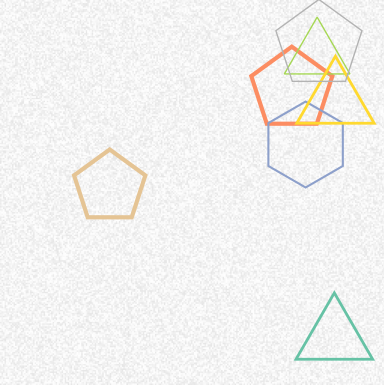[{"shape": "triangle", "thickness": 2, "radius": 0.57, "center": [0.868, 0.124]}, {"shape": "pentagon", "thickness": 3, "radius": 0.55, "center": [0.758, 0.768]}, {"shape": "hexagon", "thickness": 1.5, "radius": 0.56, "center": [0.794, 0.625]}, {"shape": "triangle", "thickness": 1, "radius": 0.49, "center": [0.824, 0.857]}, {"shape": "triangle", "thickness": 2, "radius": 0.58, "center": [0.871, 0.738]}, {"shape": "pentagon", "thickness": 3, "radius": 0.49, "center": [0.285, 0.514]}, {"shape": "pentagon", "thickness": 1, "radius": 0.59, "center": [0.828, 0.884]}]